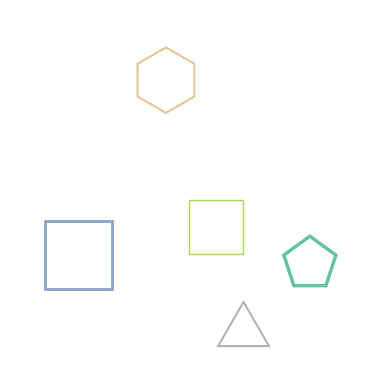[{"shape": "pentagon", "thickness": 2.5, "radius": 0.36, "center": [0.805, 0.315]}, {"shape": "square", "thickness": 2, "radius": 0.44, "center": [0.203, 0.337]}, {"shape": "square", "thickness": 1, "radius": 0.35, "center": [0.56, 0.41]}, {"shape": "hexagon", "thickness": 1.5, "radius": 0.43, "center": [0.431, 0.792]}, {"shape": "triangle", "thickness": 1.5, "radius": 0.38, "center": [0.633, 0.139]}]